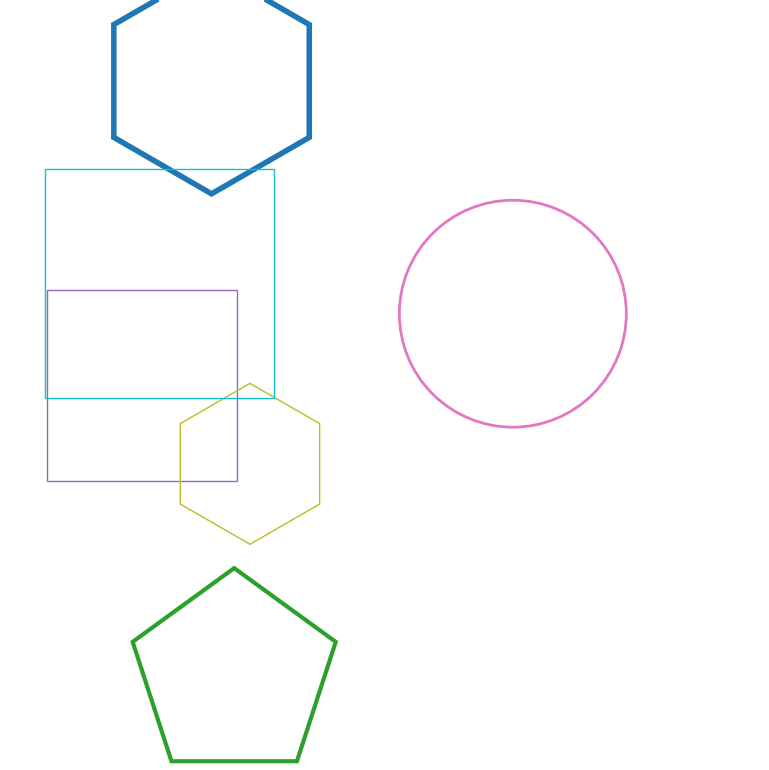[{"shape": "hexagon", "thickness": 2, "radius": 0.73, "center": [0.275, 0.895]}, {"shape": "pentagon", "thickness": 1.5, "radius": 0.69, "center": [0.304, 0.124]}, {"shape": "square", "thickness": 0.5, "radius": 0.62, "center": [0.184, 0.499]}, {"shape": "circle", "thickness": 1, "radius": 0.74, "center": [0.666, 0.593]}, {"shape": "hexagon", "thickness": 0.5, "radius": 0.52, "center": [0.325, 0.398]}, {"shape": "square", "thickness": 0.5, "radius": 0.74, "center": [0.208, 0.632]}]